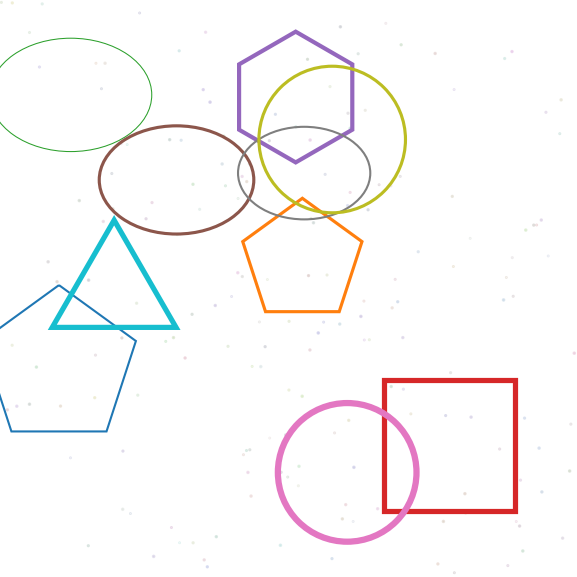[{"shape": "pentagon", "thickness": 1, "radius": 0.7, "center": [0.102, 0.365]}, {"shape": "pentagon", "thickness": 1.5, "radius": 0.54, "center": [0.524, 0.547]}, {"shape": "oval", "thickness": 0.5, "radius": 0.7, "center": [0.123, 0.835]}, {"shape": "square", "thickness": 2.5, "radius": 0.56, "center": [0.778, 0.228]}, {"shape": "hexagon", "thickness": 2, "radius": 0.57, "center": [0.512, 0.831]}, {"shape": "oval", "thickness": 1.5, "radius": 0.67, "center": [0.306, 0.688]}, {"shape": "circle", "thickness": 3, "radius": 0.6, "center": [0.601, 0.181]}, {"shape": "oval", "thickness": 1, "radius": 0.57, "center": [0.527, 0.699]}, {"shape": "circle", "thickness": 1.5, "radius": 0.63, "center": [0.575, 0.758]}, {"shape": "triangle", "thickness": 2.5, "radius": 0.62, "center": [0.198, 0.494]}]